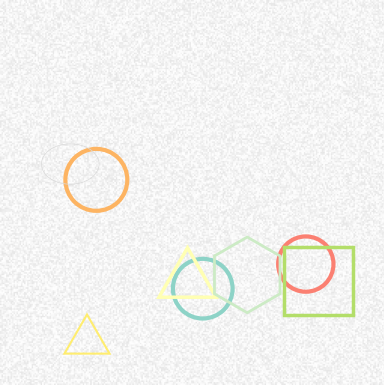[{"shape": "circle", "thickness": 3, "radius": 0.39, "center": [0.527, 0.25]}, {"shape": "triangle", "thickness": 2.5, "radius": 0.43, "center": [0.487, 0.271]}, {"shape": "circle", "thickness": 3, "radius": 0.36, "center": [0.794, 0.314]}, {"shape": "circle", "thickness": 3, "radius": 0.4, "center": [0.25, 0.533]}, {"shape": "square", "thickness": 2.5, "radius": 0.45, "center": [0.827, 0.27]}, {"shape": "oval", "thickness": 0.5, "radius": 0.37, "center": [0.182, 0.574]}, {"shape": "hexagon", "thickness": 2, "radius": 0.49, "center": [0.642, 0.286]}, {"shape": "triangle", "thickness": 1.5, "radius": 0.34, "center": [0.226, 0.115]}]